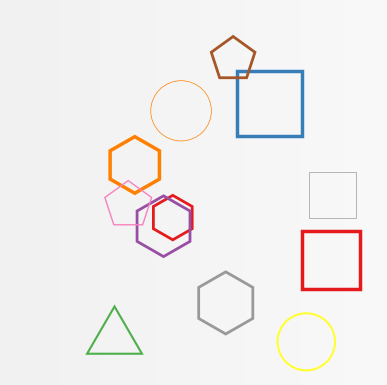[{"shape": "hexagon", "thickness": 2, "radius": 0.29, "center": [0.446, 0.435]}, {"shape": "square", "thickness": 2.5, "radius": 0.38, "center": [0.854, 0.325]}, {"shape": "square", "thickness": 2.5, "radius": 0.42, "center": [0.696, 0.731]}, {"shape": "triangle", "thickness": 1.5, "radius": 0.41, "center": [0.296, 0.122]}, {"shape": "hexagon", "thickness": 2, "radius": 0.39, "center": [0.422, 0.412]}, {"shape": "circle", "thickness": 0.5, "radius": 0.39, "center": [0.467, 0.712]}, {"shape": "hexagon", "thickness": 2.5, "radius": 0.37, "center": [0.348, 0.572]}, {"shape": "circle", "thickness": 1.5, "radius": 0.37, "center": [0.79, 0.112]}, {"shape": "pentagon", "thickness": 2, "radius": 0.3, "center": [0.602, 0.846]}, {"shape": "pentagon", "thickness": 1, "radius": 0.32, "center": [0.331, 0.467]}, {"shape": "hexagon", "thickness": 2, "radius": 0.4, "center": [0.583, 0.213]}, {"shape": "square", "thickness": 0.5, "radius": 0.3, "center": [0.859, 0.494]}]